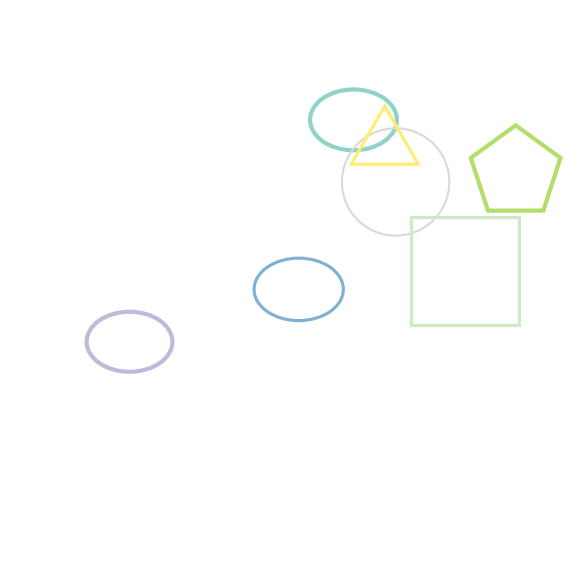[{"shape": "oval", "thickness": 2, "radius": 0.38, "center": [0.612, 0.792]}, {"shape": "oval", "thickness": 2, "radius": 0.37, "center": [0.224, 0.407]}, {"shape": "oval", "thickness": 1.5, "radius": 0.39, "center": [0.517, 0.498]}, {"shape": "pentagon", "thickness": 2, "radius": 0.41, "center": [0.893, 0.7]}, {"shape": "circle", "thickness": 1, "radius": 0.46, "center": [0.685, 0.684]}, {"shape": "square", "thickness": 1.5, "radius": 0.47, "center": [0.806, 0.531]}, {"shape": "triangle", "thickness": 1.5, "radius": 0.34, "center": [0.666, 0.748]}]